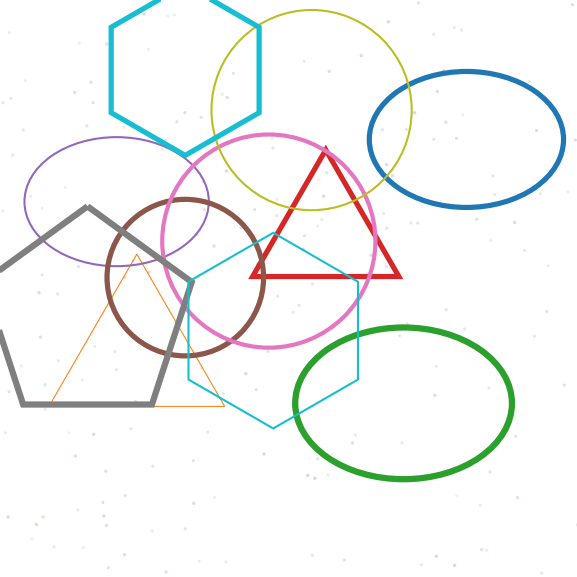[{"shape": "oval", "thickness": 2.5, "radius": 0.84, "center": [0.808, 0.758]}, {"shape": "triangle", "thickness": 0.5, "radius": 0.88, "center": [0.237, 0.383]}, {"shape": "oval", "thickness": 3, "radius": 0.94, "center": [0.699, 0.301]}, {"shape": "triangle", "thickness": 2.5, "radius": 0.73, "center": [0.564, 0.593]}, {"shape": "oval", "thickness": 1, "radius": 0.8, "center": [0.202, 0.65]}, {"shape": "circle", "thickness": 2.5, "radius": 0.68, "center": [0.321, 0.518]}, {"shape": "circle", "thickness": 2, "radius": 0.92, "center": [0.465, 0.582]}, {"shape": "pentagon", "thickness": 3, "radius": 0.95, "center": [0.152, 0.452]}, {"shape": "circle", "thickness": 1, "radius": 0.87, "center": [0.54, 0.808]}, {"shape": "hexagon", "thickness": 1, "radius": 0.85, "center": [0.473, 0.427]}, {"shape": "hexagon", "thickness": 2.5, "radius": 0.74, "center": [0.321, 0.878]}]